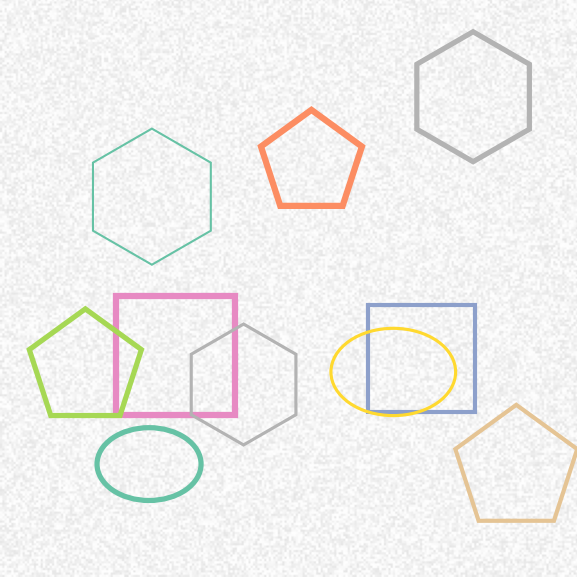[{"shape": "oval", "thickness": 2.5, "radius": 0.45, "center": [0.258, 0.196]}, {"shape": "hexagon", "thickness": 1, "radius": 0.59, "center": [0.263, 0.659]}, {"shape": "pentagon", "thickness": 3, "radius": 0.46, "center": [0.539, 0.717]}, {"shape": "square", "thickness": 2, "radius": 0.47, "center": [0.73, 0.379]}, {"shape": "square", "thickness": 3, "radius": 0.51, "center": [0.303, 0.383]}, {"shape": "pentagon", "thickness": 2.5, "radius": 0.51, "center": [0.148, 0.362]}, {"shape": "oval", "thickness": 1.5, "radius": 0.54, "center": [0.681, 0.355]}, {"shape": "pentagon", "thickness": 2, "radius": 0.55, "center": [0.894, 0.187]}, {"shape": "hexagon", "thickness": 2.5, "radius": 0.56, "center": [0.819, 0.832]}, {"shape": "hexagon", "thickness": 1.5, "radius": 0.52, "center": [0.422, 0.333]}]